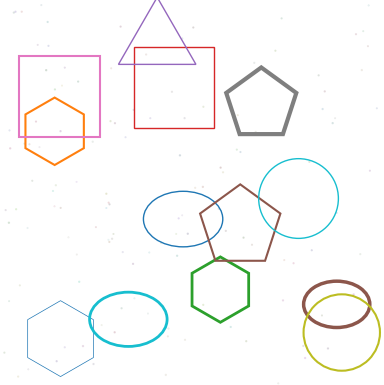[{"shape": "oval", "thickness": 1, "radius": 0.52, "center": [0.476, 0.431]}, {"shape": "hexagon", "thickness": 0.5, "radius": 0.49, "center": [0.157, 0.12]}, {"shape": "hexagon", "thickness": 1.5, "radius": 0.44, "center": [0.142, 0.659]}, {"shape": "hexagon", "thickness": 2, "radius": 0.42, "center": [0.572, 0.248]}, {"shape": "square", "thickness": 1, "radius": 0.52, "center": [0.452, 0.773]}, {"shape": "triangle", "thickness": 1, "radius": 0.58, "center": [0.408, 0.891]}, {"shape": "oval", "thickness": 2.5, "radius": 0.43, "center": [0.875, 0.21]}, {"shape": "pentagon", "thickness": 1.5, "radius": 0.55, "center": [0.624, 0.411]}, {"shape": "square", "thickness": 1.5, "radius": 0.53, "center": [0.155, 0.749]}, {"shape": "pentagon", "thickness": 3, "radius": 0.48, "center": [0.679, 0.729]}, {"shape": "circle", "thickness": 1.5, "radius": 0.5, "center": [0.888, 0.136]}, {"shape": "circle", "thickness": 1, "radius": 0.52, "center": [0.775, 0.484]}, {"shape": "oval", "thickness": 2, "radius": 0.5, "center": [0.333, 0.171]}]